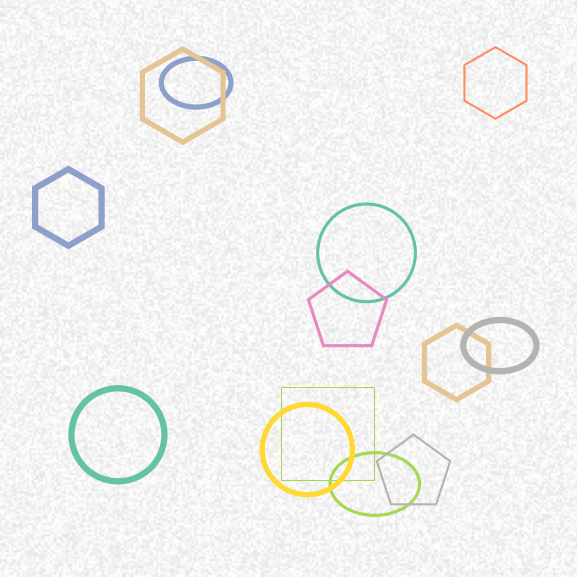[{"shape": "circle", "thickness": 3, "radius": 0.4, "center": [0.204, 0.246]}, {"shape": "circle", "thickness": 1.5, "radius": 0.42, "center": [0.635, 0.561]}, {"shape": "hexagon", "thickness": 1, "radius": 0.31, "center": [0.858, 0.856]}, {"shape": "oval", "thickness": 2.5, "radius": 0.3, "center": [0.34, 0.856]}, {"shape": "hexagon", "thickness": 3, "radius": 0.33, "center": [0.118, 0.64]}, {"shape": "pentagon", "thickness": 1.5, "radius": 0.36, "center": [0.602, 0.458]}, {"shape": "oval", "thickness": 1.5, "radius": 0.39, "center": [0.649, 0.161]}, {"shape": "square", "thickness": 0.5, "radius": 0.41, "center": [0.567, 0.249]}, {"shape": "circle", "thickness": 2.5, "radius": 0.39, "center": [0.532, 0.221]}, {"shape": "hexagon", "thickness": 2.5, "radius": 0.4, "center": [0.316, 0.834]}, {"shape": "hexagon", "thickness": 2.5, "radius": 0.32, "center": [0.791, 0.371]}, {"shape": "pentagon", "thickness": 1, "radius": 0.33, "center": [0.716, 0.18]}, {"shape": "oval", "thickness": 3, "radius": 0.32, "center": [0.866, 0.401]}]